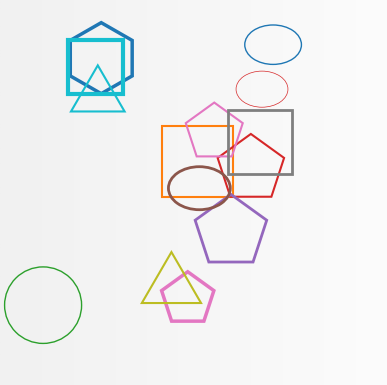[{"shape": "oval", "thickness": 1, "radius": 0.37, "center": [0.705, 0.884]}, {"shape": "hexagon", "thickness": 2.5, "radius": 0.46, "center": [0.261, 0.849]}, {"shape": "square", "thickness": 1.5, "radius": 0.46, "center": [0.509, 0.581]}, {"shape": "circle", "thickness": 1, "radius": 0.5, "center": [0.111, 0.207]}, {"shape": "pentagon", "thickness": 1.5, "radius": 0.45, "center": [0.647, 0.562]}, {"shape": "oval", "thickness": 0.5, "radius": 0.33, "center": [0.676, 0.768]}, {"shape": "pentagon", "thickness": 2, "radius": 0.49, "center": [0.596, 0.398]}, {"shape": "oval", "thickness": 2, "radius": 0.4, "center": [0.515, 0.511]}, {"shape": "pentagon", "thickness": 2.5, "radius": 0.35, "center": [0.484, 0.223]}, {"shape": "pentagon", "thickness": 1.5, "radius": 0.39, "center": [0.553, 0.656]}, {"shape": "square", "thickness": 2, "radius": 0.41, "center": [0.671, 0.63]}, {"shape": "triangle", "thickness": 1.5, "radius": 0.44, "center": [0.442, 0.257]}, {"shape": "square", "thickness": 3, "radius": 0.35, "center": [0.246, 0.826]}, {"shape": "triangle", "thickness": 1.5, "radius": 0.4, "center": [0.252, 0.75]}]